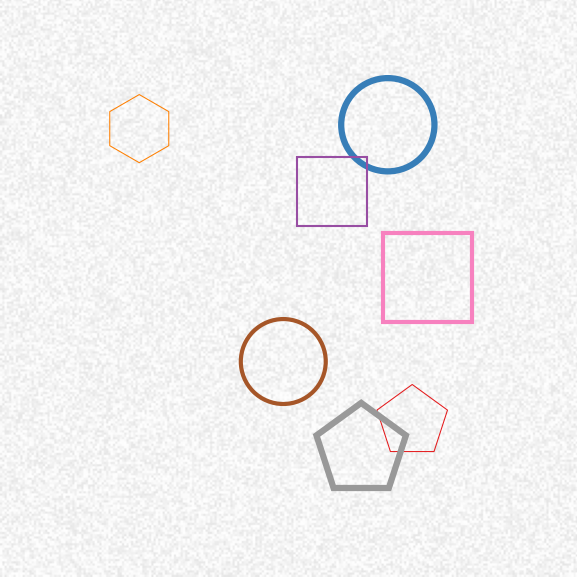[{"shape": "pentagon", "thickness": 0.5, "radius": 0.32, "center": [0.714, 0.269]}, {"shape": "circle", "thickness": 3, "radius": 0.4, "center": [0.672, 0.783]}, {"shape": "square", "thickness": 1, "radius": 0.3, "center": [0.575, 0.667]}, {"shape": "hexagon", "thickness": 0.5, "radius": 0.29, "center": [0.241, 0.776]}, {"shape": "circle", "thickness": 2, "radius": 0.37, "center": [0.491, 0.373]}, {"shape": "square", "thickness": 2, "radius": 0.38, "center": [0.741, 0.519]}, {"shape": "pentagon", "thickness": 3, "radius": 0.41, "center": [0.625, 0.22]}]